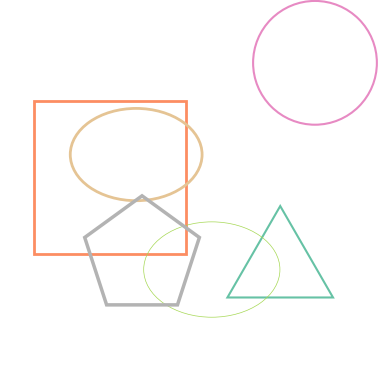[{"shape": "triangle", "thickness": 1.5, "radius": 0.79, "center": [0.728, 0.306]}, {"shape": "square", "thickness": 2, "radius": 0.99, "center": [0.285, 0.539]}, {"shape": "circle", "thickness": 1.5, "radius": 0.8, "center": [0.818, 0.837]}, {"shape": "oval", "thickness": 0.5, "radius": 0.88, "center": [0.55, 0.3]}, {"shape": "oval", "thickness": 2, "radius": 0.86, "center": [0.354, 0.599]}, {"shape": "pentagon", "thickness": 2.5, "radius": 0.78, "center": [0.369, 0.335]}]